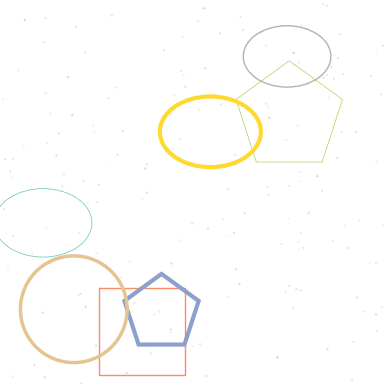[{"shape": "oval", "thickness": 0.5, "radius": 0.63, "center": [0.112, 0.421]}, {"shape": "square", "thickness": 1, "radius": 0.56, "center": [0.368, 0.139]}, {"shape": "pentagon", "thickness": 3, "radius": 0.51, "center": [0.42, 0.187]}, {"shape": "pentagon", "thickness": 0.5, "radius": 0.73, "center": [0.751, 0.697]}, {"shape": "oval", "thickness": 3, "radius": 0.66, "center": [0.546, 0.658]}, {"shape": "circle", "thickness": 2.5, "radius": 0.69, "center": [0.192, 0.197]}, {"shape": "oval", "thickness": 1, "radius": 0.57, "center": [0.746, 0.853]}]